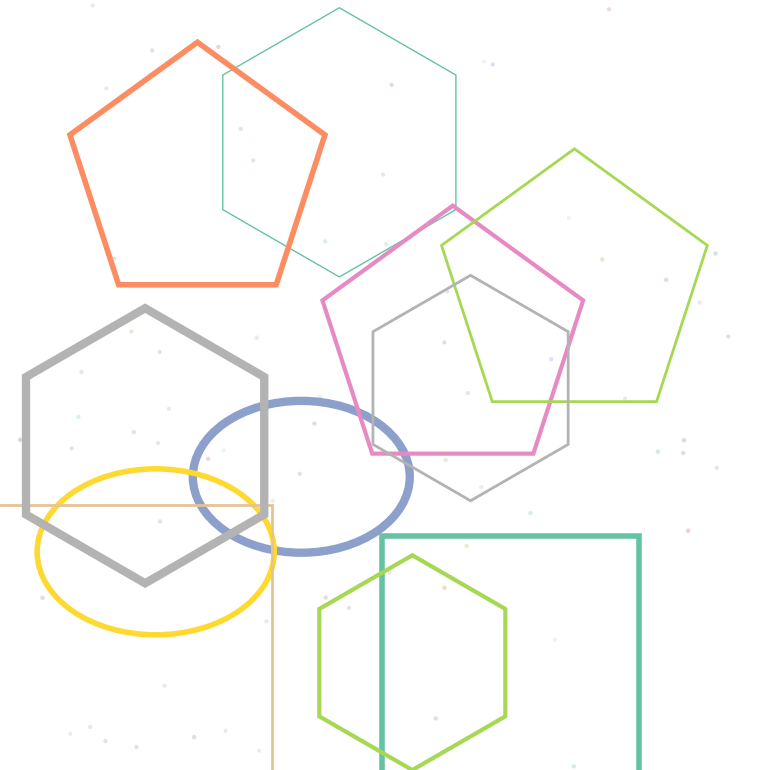[{"shape": "hexagon", "thickness": 0.5, "radius": 0.87, "center": [0.441, 0.815]}, {"shape": "square", "thickness": 2, "radius": 0.84, "center": [0.663, 0.136]}, {"shape": "pentagon", "thickness": 2, "radius": 0.87, "center": [0.256, 0.771]}, {"shape": "oval", "thickness": 3, "radius": 0.7, "center": [0.391, 0.381]}, {"shape": "pentagon", "thickness": 1.5, "radius": 0.89, "center": [0.588, 0.555]}, {"shape": "pentagon", "thickness": 1, "radius": 0.91, "center": [0.746, 0.625]}, {"shape": "hexagon", "thickness": 1.5, "radius": 0.7, "center": [0.535, 0.139]}, {"shape": "oval", "thickness": 2, "radius": 0.77, "center": [0.202, 0.283]}, {"shape": "square", "thickness": 1, "radius": 0.91, "center": [0.173, 0.163]}, {"shape": "hexagon", "thickness": 1, "radius": 0.73, "center": [0.611, 0.496]}, {"shape": "hexagon", "thickness": 3, "radius": 0.89, "center": [0.188, 0.421]}]